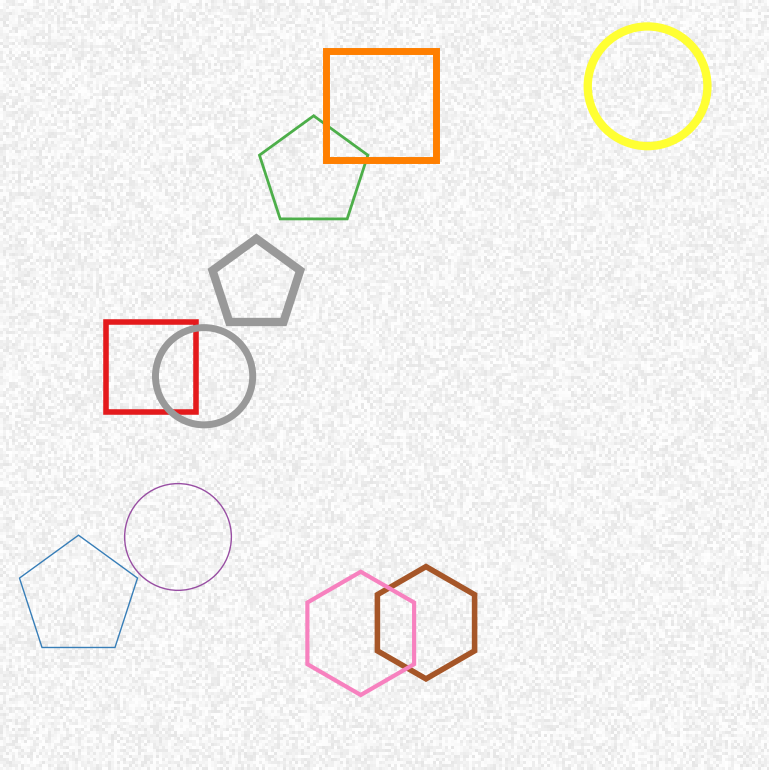[{"shape": "square", "thickness": 2, "radius": 0.29, "center": [0.196, 0.523]}, {"shape": "pentagon", "thickness": 0.5, "radius": 0.4, "center": [0.102, 0.224]}, {"shape": "pentagon", "thickness": 1, "radius": 0.37, "center": [0.407, 0.776]}, {"shape": "circle", "thickness": 0.5, "radius": 0.35, "center": [0.231, 0.303]}, {"shape": "square", "thickness": 2.5, "radius": 0.36, "center": [0.495, 0.863]}, {"shape": "circle", "thickness": 3, "radius": 0.39, "center": [0.841, 0.888]}, {"shape": "hexagon", "thickness": 2, "radius": 0.36, "center": [0.553, 0.191]}, {"shape": "hexagon", "thickness": 1.5, "radius": 0.4, "center": [0.469, 0.177]}, {"shape": "pentagon", "thickness": 3, "radius": 0.3, "center": [0.333, 0.63]}, {"shape": "circle", "thickness": 2.5, "radius": 0.32, "center": [0.265, 0.511]}]